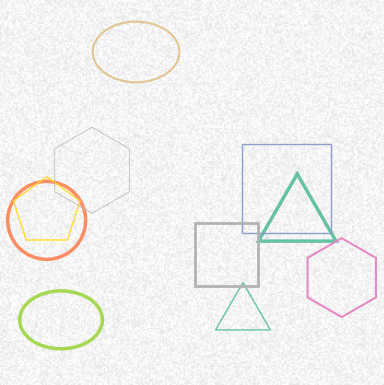[{"shape": "triangle", "thickness": 2.5, "radius": 0.58, "center": [0.772, 0.432]}, {"shape": "triangle", "thickness": 1, "radius": 0.41, "center": [0.631, 0.184]}, {"shape": "circle", "thickness": 2.5, "radius": 0.51, "center": [0.121, 0.428]}, {"shape": "square", "thickness": 1, "radius": 0.58, "center": [0.744, 0.51]}, {"shape": "hexagon", "thickness": 1.5, "radius": 0.51, "center": [0.888, 0.279]}, {"shape": "oval", "thickness": 2.5, "radius": 0.54, "center": [0.159, 0.169]}, {"shape": "pentagon", "thickness": 1, "radius": 0.45, "center": [0.122, 0.45]}, {"shape": "oval", "thickness": 1.5, "radius": 0.56, "center": [0.353, 0.865]}, {"shape": "hexagon", "thickness": 0.5, "radius": 0.56, "center": [0.239, 0.558]}, {"shape": "square", "thickness": 2, "radius": 0.41, "center": [0.589, 0.338]}]